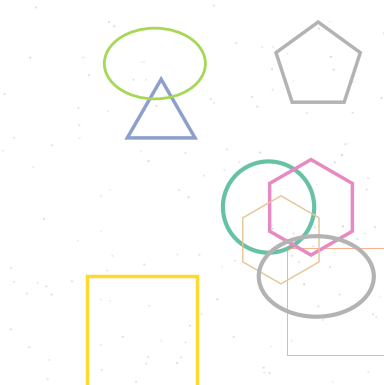[{"shape": "circle", "thickness": 3, "radius": 0.59, "center": [0.698, 0.462]}, {"shape": "square", "thickness": 0.5, "radius": 0.69, "center": [0.883, 0.217]}, {"shape": "triangle", "thickness": 2.5, "radius": 0.51, "center": [0.419, 0.693]}, {"shape": "hexagon", "thickness": 2.5, "radius": 0.62, "center": [0.808, 0.462]}, {"shape": "oval", "thickness": 2, "radius": 0.66, "center": [0.402, 0.835]}, {"shape": "square", "thickness": 2.5, "radius": 0.71, "center": [0.369, 0.14]}, {"shape": "hexagon", "thickness": 1, "radius": 0.57, "center": [0.73, 0.377]}, {"shape": "oval", "thickness": 3, "radius": 0.75, "center": [0.822, 0.282]}, {"shape": "pentagon", "thickness": 2.5, "radius": 0.58, "center": [0.826, 0.828]}]